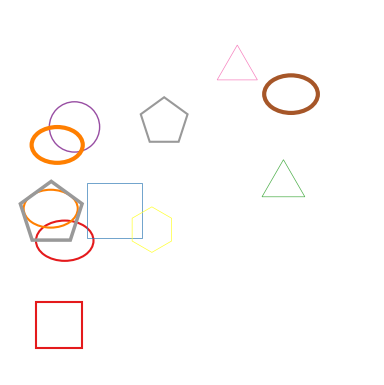[{"shape": "square", "thickness": 1.5, "radius": 0.3, "center": [0.153, 0.155]}, {"shape": "oval", "thickness": 1.5, "radius": 0.37, "center": [0.168, 0.375]}, {"shape": "square", "thickness": 0.5, "radius": 0.36, "center": [0.297, 0.453]}, {"shape": "triangle", "thickness": 0.5, "radius": 0.32, "center": [0.736, 0.521]}, {"shape": "circle", "thickness": 1, "radius": 0.33, "center": [0.193, 0.67]}, {"shape": "oval", "thickness": 3, "radius": 0.33, "center": [0.149, 0.624]}, {"shape": "oval", "thickness": 1.5, "radius": 0.35, "center": [0.132, 0.458]}, {"shape": "hexagon", "thickness": 0.5, "radius": 0.3, "center": [0.394, 0.404]}, {"shape": "oval", "thickness": 3, "radius": 0.35, "center": [0.756, 0.755]}, {"shape": "triangle", "thickness": 0.5, "radius": 0.3, "center": [0.616, 0.823]}, {"shape": "pentagon", "thickness": 2.5, "radius": 0.42, "center": [0.133, 0.445]}, {"shape": "pentagon", "thickness": 1.5, "radius": 0.32, "center": [0.426, 0.683]}]